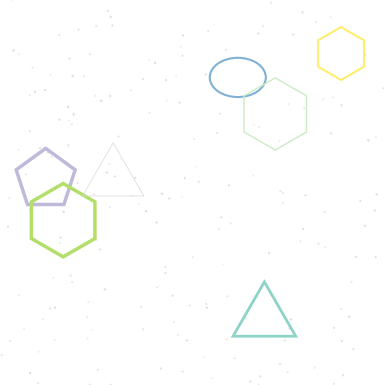[{"shape": "triangle", "thickness": 2, "radius": 0.47, "center": [0.687, 0.174]}, {"shape": "pentagon", "thickness": 2.5, "radius": 0.4, "center": [0.119, 0.534]}, {"shape": "oval", "thickness": 1.5, "radius": 0.36, "center": [0.618, 0.799]}, {"shape": "hexagon", "thickness": 2.5, "radius": 0.48, "center": [0.164, 0.428]}, {"shape": "triangle", "thickness": 0.5, "radius": 0.46, "center": [0.294, 0.537]}, {"shape": "hexagon", "thickness": 1, "radius": 0.47, "center": [0.715, 0.704]}, {"shape": "hexagon", "thickness": 1.5, "radius": 0.34, "center": [0.886, 0.861]}]